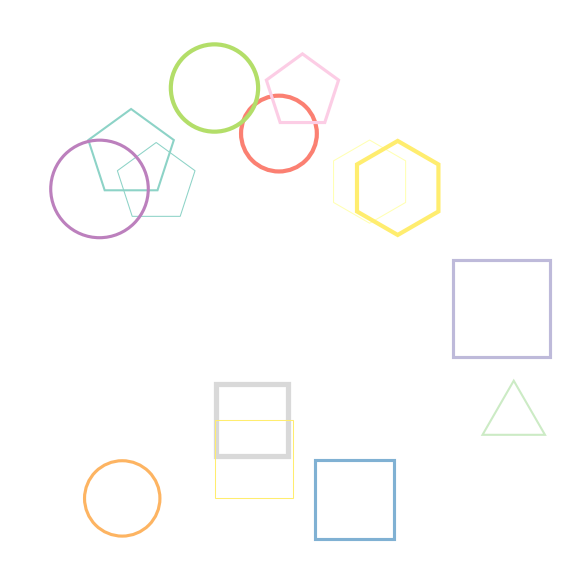[{"shape": "pentagon", "thickness": 0.5, "radius": 0.35, "center": [0.27, 0.682]}, {"shape": "pentagon", "thickness": 1, "radius": 0.39, "center": [0.227, 0.733]}, {"shape": "hexagon", "thickness": 0.5, "radius": 0.36, "center": [0.64, 0.685]}, {"shape": "square", "thickness": 1.5, "radius": 0.42, "center": [0.868, 0.464]}, {"shape": "circle", "thickness": 2, "radius": 0.33, "center": [0.483, 0.768]}, {"shape": "square", "thickness": 1.5, "radius": 0.34, "center": [0.614, 0.135]}, {"shape": "circle", "thickness": 1.5, "radius": 0.33, "center": [0.212, 0.136]}, {"shape": "circle", "thickness": 2, "radius": 0.38, "center": [0.371, 0.847]}, {"shape": "pentagon", "thickness": 1.5, "radius": 0.33, "center": [0.524, 0.84]}, {"shape": "square", "thickness": 2.5, "radius": 0.31, "center": [0.436, 0.272]}, {"shape": "circle", "thickness": 1.5, "radius": 0.42, "center": [0.172, 0.672]}, {"shape": "triangle", "thickness": 1, "radius": 0.31, "center": [0.89, 0.277]}, {"shape": "hexagon", "thickness": 2, "radius": 0.41, "center": [0.689, 0.674]}, {"shape": "square", "thickness": 0.5, "radius": 0.34, "center": [0.44, 0.204]}]